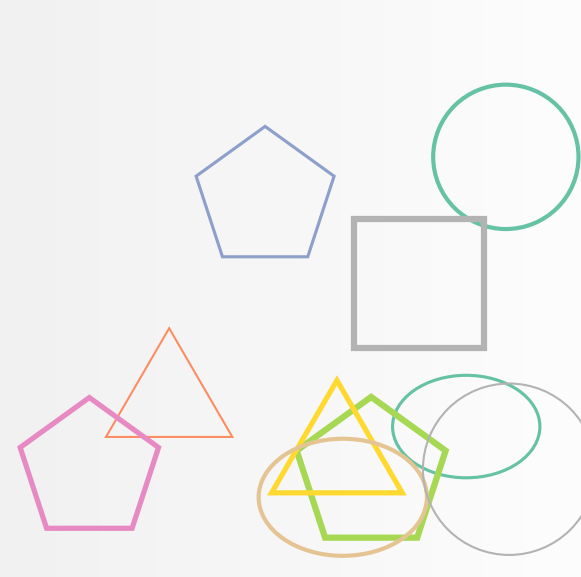[{"shape": "circle", "thickness": 2, "radius": 0.63, "center": [0.87, 0.728]}, {"shape": "oval", "thickness": 1.5, "radius": 0.63, "center": [0.802, 0.261]}, {"shape": "triangle", "thickness": 1, "radius": 0.63, "center": [0.291, 0.305]}, {"shape": "pentagon", "thickness": 1.5, "radius": 0.62, "center": [0.456, 0.655]}, {"shape": "pentagon", "thickness": 2.5, "radius": 0.63, "center": [0.154, 0.186]}, {"shape": "pentagon", "thickness": 3, "radius": 0.67, "center": [0.639, 0.177]}, {"shape": "triangle", "thickness": 2.5, "radius": 0.65, "center": [0.58, 0.211]}, {"shape": "oval", "thickness": 2, "radius": 0.72, "center": [0.59, 0.138]}, {"shape": "square", "thickness": 3, "radius": 0.56, "center": [0.721, 0.508]}, {"shape": "circle", "thickness": 1, "radius": 0.74, "center": [0.876, 0.187]}]